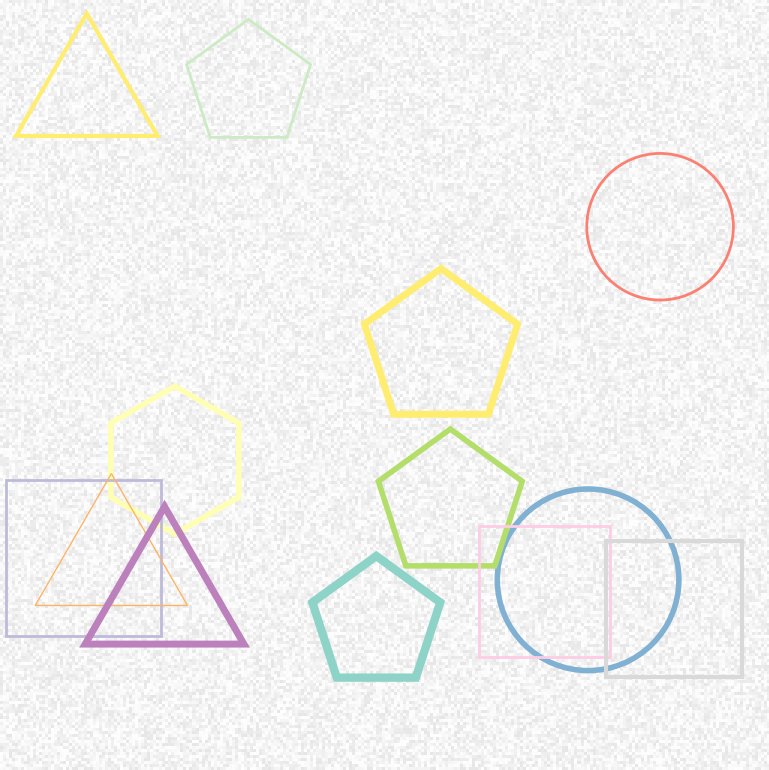[{"shape": "pentagon", "thickness": 3, "radius": 0.44, "center": [0.489, 0.191]}, {"shape": "hexagon", "thickness": 2, "radius": 0.48, "center": [0.227, 0.402]}, {"shape": "square", "thickness": 1, "radius": 0.5, "center": [0.109, 0.275]}, {"shape": "circle", "thickness": 1, "radius": 0.48, "center": [0.857, 0.706]}, {"shape": "circle", "thickness": 2, "radius": 0.59, "center": [0.764, 0.247]}, {"shape": "triangle", "thickness": 0.5, "radius": 0.57, "center": [0.145, 0.271]}, {"shape": "pentagon", "thickness": 2, "radius": 0.49, "center": [0.585, 0.345]}, {"shape": "square", "thickness": 1, "radius": 0.42, "center": [0.707, 0.232]}, {"shape": "square", "thickness": 1.5, "radius": 0.44, "center": [0.876, 0.209]}, {"shape": "triangle", "thickness": 2.5, "radius": 0.6, "center": [0.214, 0.223]}, {"shape": "pentagon", "thickness": 1, "radius": 0.42, "center": [0.323, 0.89]}, {"shape": "pentagon", "thickness": 2.5, "radius": 0.52, "center": [0.573, 0.547]}, {"shape": "triangle", "thickness": 1.5, "radius": 0.53, "center": [0.113, 0.876]}]